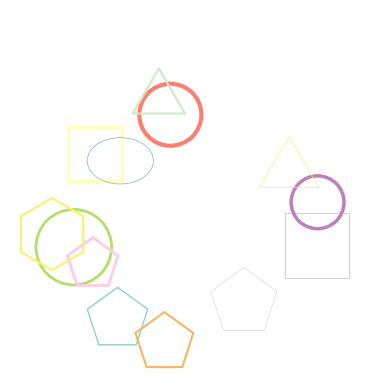[{"shape": "pentagon", "thickness": 1, "radius": 0.41, "center": [0.305, 0.171]}, {"shape": "square", "thickness": 2, "radius": 0.35, "center": [0.247, 0.601]}, {"shape": "square", "thickness": 0.5, "radius": 0.42, "center": [0.823, 0.362]}, {"shape": "circle", "thickness": 3, "radius": 0.4, "center": [0.442, 0.702]}, {"shape": "oval", "thickness": 0.5, "radius": 0.43, "center": [0.312, 0.582]}, {"shape": "pentagon", "thickness": 1.5, "radius": 0.39, "center": [0.427, 0.11]}, {"shape": "circle", "thickness": 2, "radius": 0.49, "center": [0.192, 0.358]}, {"shape": "pentagon", "thickness": 2, "radius": 0.34, "center": [0.241, 0.314]}, {"shape": "pentagon", "thickness": 0.5, "radius": 0.45, "center": [0.633, 0.215]}, {"shape": "circle", "thickness": 2.5, "radius": 0.34, "center": [0.825, 0.475]}, {"shape": "triangle", "thickness": 1.5, "radius": 0.39, "center": [0.413, 0.744]}, {"shape": "hexagon", "thickness": 1.5, "radius": 0.47, "center": [0.135, 0.392]}, {"shape": "triangle", "thickness": 0.5, "radius": 0.44, "center": [0.751, 0.557]}]